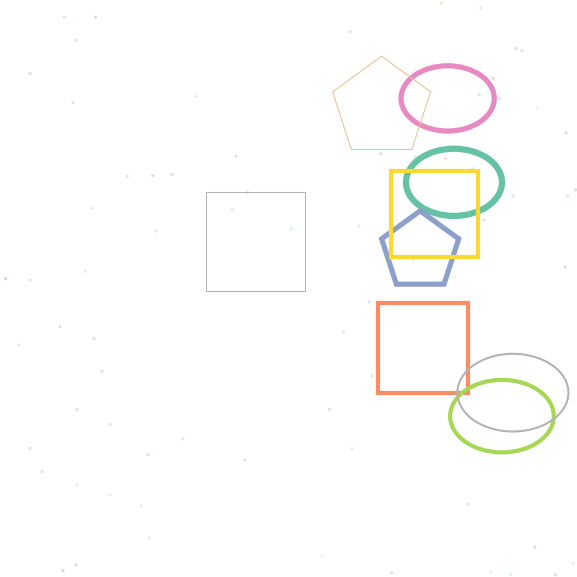[{"shape": "oval", "thickness": 3, "radius": 0.42, "center": [0.786, 0.683]}, {"shape": "square", "thickness": 2, "radius": 0.39, "center": [0.733, 0.397]}, {"shape": "pentagon", "thickness": 2.5, "radius": 0.35, "center": [0.728, 0.564]}, {"shape": "oval", "thickness": 2.5, "radius": 0.4, "center": [0.775, 0.829]}, {"shape": "oval", "thickness": 2, "radius": 0.45, "center": [0.869, 0.279]}, {"shape": "square", "thickness": 2, "radius": 0.38, "center": [0.753, 0.629]}, {"shape": "pentagon", "thickness": 0.5, "radius": 0.45, "center": [0.661, 0.812]}, {"shape": "square", "thickness": 0.5, "radius": 0.43, "center": [0.443, 0.581]}, {"shape": "oval", "thickness": 1, "radius": 0.48, "center": [0.888, 0.319]}]